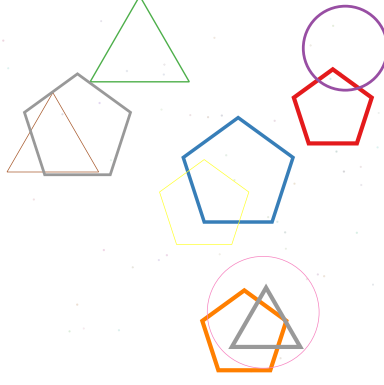[{"shape": "pentagon", "thickness": 3, "radius": 0.53, "center": [0.864, 0.714]}, {"shape": "pentagon", "thickness": 2.5, "radius": 0.75, "center": [0.619, 0.545]}, {"shape": "triangle", "thickness": 1, "radius": 0.74, "center": [0.363, 0.862]}, {"shape": "circle", "thickness": 2, "radius": 0.55, "center": [0.897, 0.875]}, {"shape": "pentagon", "thickness": 3, "radius": 0.57, "center": [0.635, 0.131]}, {"shape": "pentagon", "thickness": 0.5, "radius": 0.61, "center": [0.53, 0.464]}, {"shape": "triangle", "thickness": 0.5, "radius": 0.69, "center": [0.137, 0.622]}, {"shape": "circle", "thickness": 0.5, "radius": 0.73, "center": [0.684, 0.189]}, {"shape": "pentagon", "thickness": 2, "radius": 0.72, "center": [0.201, 0.663]}, {"shape": "triangle", "thickness": 3, "radius": 0.51, "center": [0.691, 0.15]}]